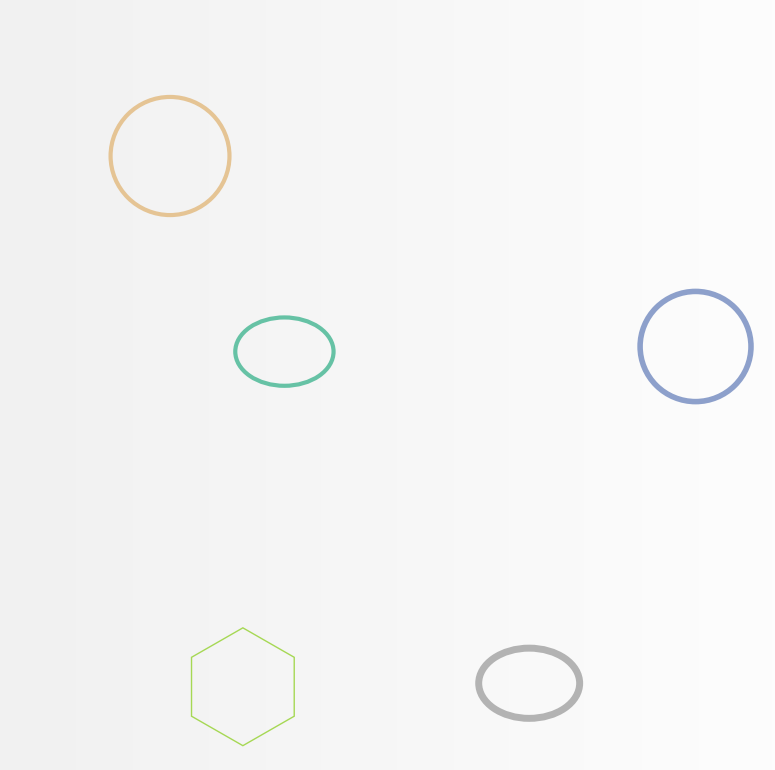[{"shape": "oval", "thickness": 1.5, "radius": 0.32, "center": [0.367, 0.543]}, {"shape": "circle", "thickness": 2, "radius": 0.36, "center": [0.897, 0.55]}, {"shape": "hexagon", "thickness": 0.5, "radius": 0.38, "center": [0.313, 0.108]}, {"shape": "circle", "thickness": 1.5, "radius": 0.38, "center": [0.219, 0.797]}, {"shape": "oval", "thickness": 2.5, "radius": 0.33, "center": [0.683, 0.113]}]